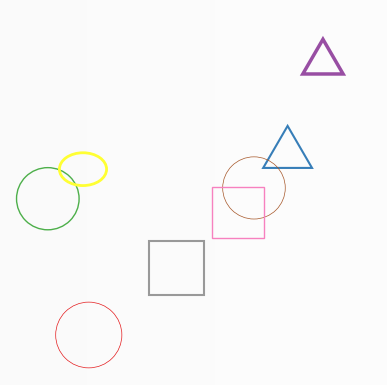[{"shape": "circle", "thickness": 0.5, "radius": 0.43, "center": [0.229, 0.13]}, {"shape": "triangle", "thickness": 1.5, "radius": 0.36, "center": [0.742, 0.6]}, {"shape": "circle", "thickness": 1, "radius": 0.4, "center": [0.123, 0.484]}, {"shape": "triangle", "thickness": 2.5, "radius": 0.3, "center": [0.833, 0.838]}, {"shape": "oval", "thickness": 2, "radius": 0.3, "center": [0.214, 0.561]}, {"shape": "circle", "thickness": 0.5, "radius": 0.4, "center": [0.655, 0.512]}, {"shape": "square", "thickness": 1, "radius": 0.34, "center": [0.614, 0.448]}, {"shape": "square", "thickness": 1.5, "radius": 0.35, "center": [0.455, 0.303]}]